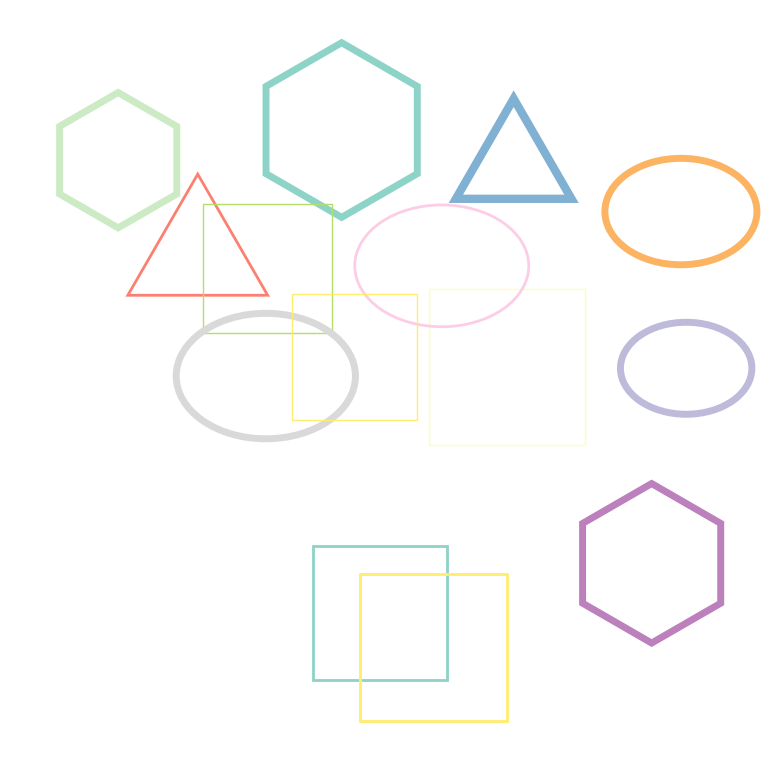[{"shape": "square", "thickness": 1, "radius": 0.43, "center": [0.494, 0.204]}, {"shape": "hexagon", "thickness": 2.5, "radius": 0.57, "center": [0.444, 0.831]}, {"shape": "square", "thickness": 0.5, "radius": 0.51, "center": [0.658, 0.524]}, {"shape": "oval", "thickness": 2.5, "radius": 0.43, "center": [0.891, 0.522]}, {"shape": "triangle", "thickness": 1, "radius": 0.52, "center": [0.257, 0.669]}, {"shape": "triangle", "thickness": 3, "radius": 0.43, "center": [0.667, 0.785]}, {"shape": "oval", "thickness": 2.5, "radius": 0.49, "center": [0.884, 0.725]}, {"shape": "square", "thickness": 0.5, "radius": 0.42, "center": [0.347, 0.652]}, {"shape": "oval", "thickness": 1, "radius": 0.56, "center": [0.574, 0.655]}, {"shape": "oval", "thickness": 2.5, "radius": 0.58, "center": [0.345, 0.512]}, {"shape": "hexagon", "thickness": 2.5, "radius": 0.52, "center": [0.846, 0.268]}, {"shape": "hexagon", "thickness": 2.5, "radius": 0.44, "center": [0.153, 0.792]}, {"shape": "square", "thickness": 1, "radius": 0.48, "center": [0.563, 0.159]}, {"shape": "square", "thickness": 0.5, "radius": 0.41, "center": [0.46, 0.536]}]